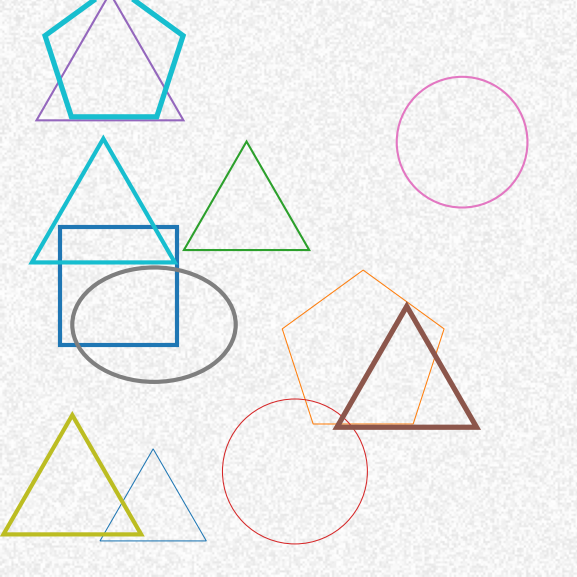[{"shape": "triangle", "thickness": 0.5, "radius": 0.53, "center": [0.265, 0.116]}, {"shape": "square", "thickness": 2, "radius": 0.51, "center": [0.205, 0.504]}, {"shape": "pentagon", "thickness": 0.5, "radius": 0.74, "center": [0.629, 0.384]}, {"shape": "triangle", "thickness": 1, "radius": 0.63, "center": [0.427, 0.629]}, {"shape": "circle", "thickness": 0.5, "radius": 0.63, "center": [0.511, 0.183]}, {"shape": "triangle", "thickness": 1, "radius": 0.73, "center": [0.19, 0.864]}, {"shape": "triangle", "thickness": 2.5, "radius": 0.7, "center": [0.704, 0.329]}, {"shape": "circle", "thickness": 1, "radius": 0.57, "center": [0.8, 0.753]}, {"shape": "oval", "thickness": 2, "radius": 0.71, "center": [0.267, 0.437]}, {"shape": "triangle", "thickness": 2, "radius": 0.69, "center": [0.125, 0.143]}, {"shape": "pentagon", "thickness": 2.5, "radius": 0.63, "center": [0.198, 0.899]}, {"shape": "triangle", "thickness": 2, "radius": 0.71, "center": [0.179, 0.616]}]